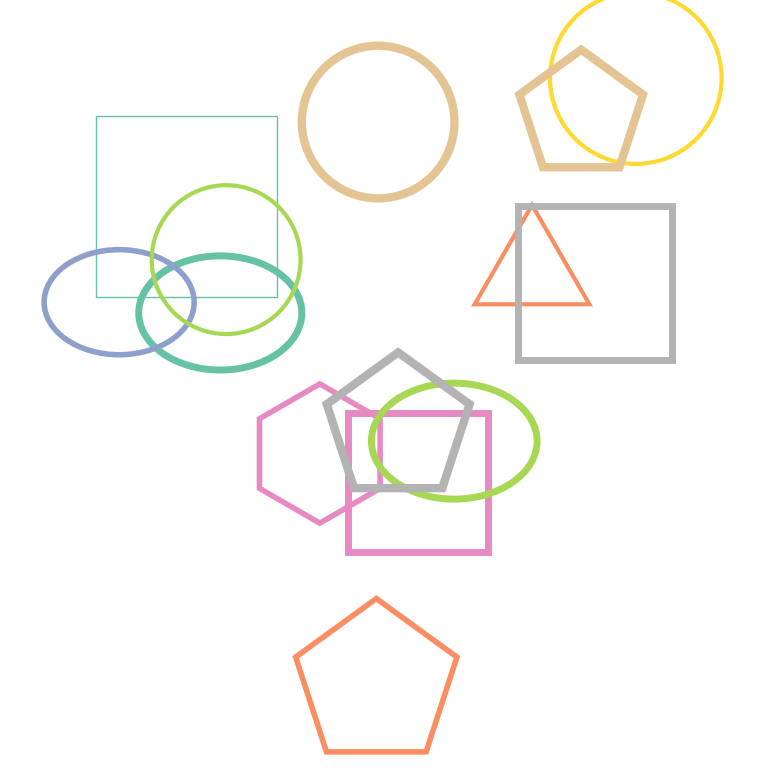[{"shape": "oval", "thickness": 2.5, "radius": 0.53, "center": [0.286, 0.594]}, {"shape": "square", "thickness": 0.5, "radius": 0.59, "center": [0.242, 0.732]}, {"shape": "triangle", "thickness": 1.5, "radius": 0.43, "center": [0.691, 0.648]}, {"shape": "pentagon", "thickness": 2, "radius": 0.55, "center": [0.489, 0.113]}, {"shape": "oval", "thickness": 2, "radius": 0.49, "center": [0.155, 0.608]}, {"shape": "hexagon", "thickness": 2, "radius": 0.45, "center": [0.415, 0.411]}, {"shape": "square", "thickness": 2.5, "radius": 0.45, "center": [0.543, 0.373]}, {"shape": "circle", "thickness": 1.5, "radius": 0.48, "center": [0.294, 0.663]}, {"shape": "oval", "thickness": 2.5, "radius": 0.54, "center": [0.59, 0.427]}, {"shape": "circle", "thickness": 1.5, "radius": 0.56, "center": [0.826, 0.899]}, {"shape": "circle", "thickness": 3, "radius": 0.5, "center": [0.491, 0.842]}, {"shape": "pentagon", "thickness": 3, "radius": 0.42, "center": [0.755, 0.851]}, {"shape": "pentagon", "thickness": 3, "radius": 0.49, "center": [0.517, 0.445]}, {"shape": "square", "thickness": 2.5, "radius": 0.5, "center": [0.773, 0.632]}]